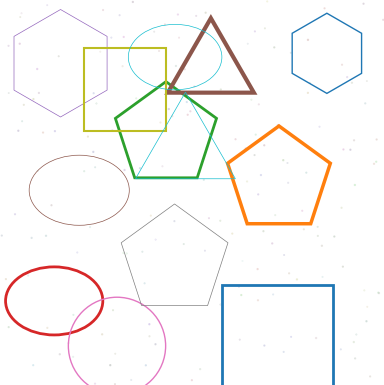[{"shape": "hexagon", "thickness": 1, "radius": 0.52, "center": [0.849, 0.862]}, {"shape": "square", "thickness": 2, "radius": 0.72, "center": [0.72, 0.116]}, {"shape": "pentagon", "thickness": 2.5, "radius": 0.7, "center": [0.725, 0.532]}, {"shape": "pentagon", "thickness": 2, "radius": 0.69, "center": [0.431, 0.65]}, {"shape": "oval", "thickness": 2, "radius": 0.63, "center": [0.141, 0.218]}, {"shape": "hexagon", "thickness": 0.5, "radius": 0.7, "center": [0.157, 0.836]}, {"shape": "oval", "thickness": 0.5, "radius": 0.65, "center": [0.206, 0.506]}, {"shape": "triangle", "thickness": 3, "radius": 0.64, "center": [0.548, 0.824]}, {"shape": "circle", "thickness": 1, "radius": 0.63, "center": [0.304, 0.102]}, {"shape": "pentagon", "thickness": 0.5, "radius": 0.73, "center": [0.453, 0.324]}, {"shape": "square", "thickness": 1.5, "radius": 0.54, "center": [0.325, 0.768]}, {"shape": "triangle", "thickness": 0.5, "radius": 0.75, "center": [0.482, 0.611]}, {"shape": "oval", "thickness": 0.5, "radius": 0.61, "center": [0.455, 0.852]}]